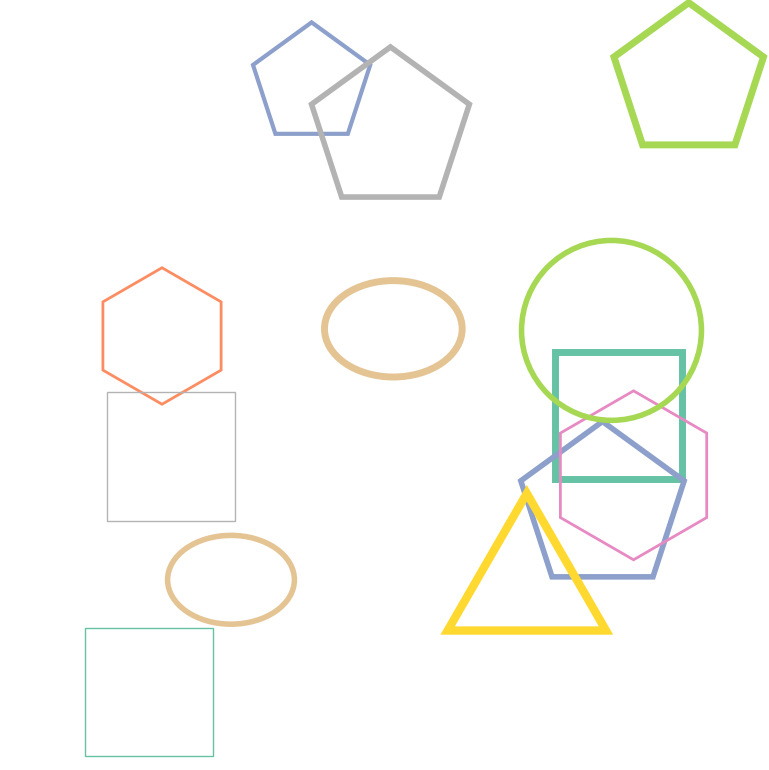[{"shape": "square", "thickness": 0.5, "radius": 0.41, "center": [0.193, 0.101]}, {"shape": "square", "thickness": 2.5, "radius": 0.41, "center": [0.803, 0.46]}, {"shape": "hexagon", "thickness": 1, "radius": 0.44, "center": [0.21, 0.564]}, {"shape": "pentagon", "thickness": 1.5, "radius": 0.4, "center": [0.405, 0.891]}, {"shape": "pentagon", "thickness": 2, "radius": 0.56, "center": [0.782, 0.341]}, {"shape": "hexagon", "thickness": 1, "radius": 0.55, "center": [0.823, 0.383]}, {"shape": "circle", "thickness": 2, "radius": 0.58, "center": [0.794, 0.571]}, {"shape": "pentagon", "thickness": 2.5, "radius": 0.51, "center": [0.894, 0.894]}, {"shape": "triangle", "thickness": 3, "radius": 0.59, "center": [0.684, 0.241]}, {"shape": "oval", "thickness": 2, "radius": 0.41, "center": [0.3, 0.247]}, {"shape": "oval", "thickness": 2.5, "radius": 0.45, "center": [0.511, 0.573]}, {"shape": "pentagon", "thickness": 2, "radius": 0.54, "center": [0.507, 0.831]}, {"shape": "square", "thickness": 0.5, "radius": 0.42, "center": [0.222, 0.407]}]